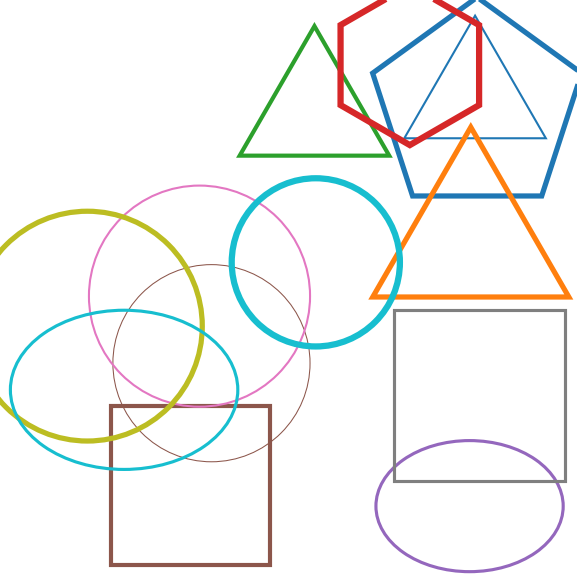[{"shape": "triangle", "thickness": 1, "radius": 0.71, "center": [0.823, 0.83]}, {"shape": "pentagon", "thickness": 2.5, "radius": 0.95, "center": [0.826, 0.814]}, {"shape": "triangle", "thickness": 2.5, "radius": 0.98, "center": [0.815, 0.583]}, {"shape": "triangle", "thickness": 2, "radius": 0.75, "center": [0.544, 0.804]}, {"shape": "hexagon", "thickness": 3, "radius": 0.69, "center": [0.71, 0.886]}, {"shape": "oval", "thickness": 1.5, "radius": 0.81, "center": [0.813, 0.123]}, {"shape": "circle", "thickness": 0.5, "radius": 0.85, "center": [0.366, 0.37]}, {"shape": "square", "thickness": 2, "radius": 0.69, "center": [0.33, 0.159]}, {"shape": "circle", "thickness": 1, "radius": 0.96, "center": [0.345, 0.486]}, {"shape": "square", "thickness": 1.5, "radius": 0.74, "center": [0.83, 0.315]}, {"shape": "circle", "thickness": 2.5, "radius": 0.99, "center": [0.151, 0.434]}, {"shape": "circle", "thickness": 3, "radius": 0.73, "center": [0.547, 0.545]}, {"shape": "oval", "thickness": 1.5, "radius": 0.98, "center": [0.215, 0.324]}]